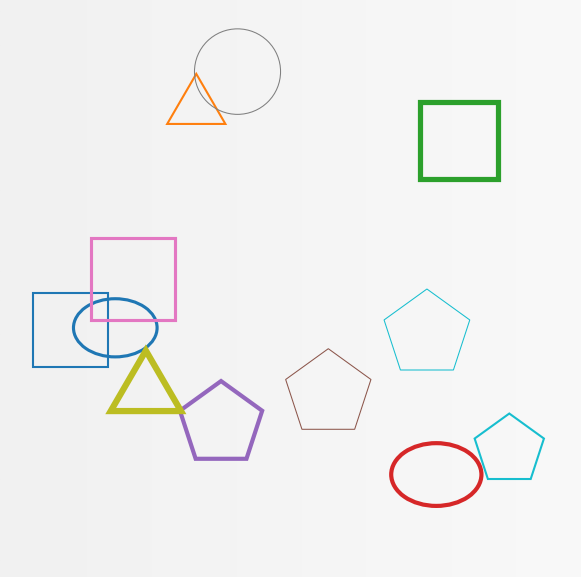[{"shape": "oval", "thickness": 1.5, "radius": 0.36, "center": [0.198, 0.432]}, {"shape": "square", "thickness": 1, "radius": 0.32, "center": [0.121, 0.428]}, {"shape": "triangle", "thickness": 1, "radius": 0.29, "center": [0.338, 0.813]}, {"shape": "square", "thickness": 2.5, "radius": 0.34, "center": [0.79, 0.756]}, {"shape": "oval", "thickness": 2, "radius": 0.39, "center": [0.751, 0.177]}, {"shape": "pentagon", "thickness": 2, "radius": 0.37, "center": [0.38, 0.265]}, {"shape": "pentagon", "thickness": 0.5, "radius": 0.39, "center": [0.565, 0.318]}, {"shape": "square", "thickness": 1.5, "radius": 0.36, "center": [0.228, 0.516]}, {"shape": "circle", "thickness": 0.5, "radius": 0.37, "center": [0.409, 0.875]}, {"shape": "triangle", "thickness": 3, "radius": 0.35, "center": [0.251, 0.322]}, {"shape": "pentagon", "thickness": 1, "radius": 0.31, "center": [0.876, 0.22]}, {"shape": "pentagon", "thickness": 0.5, "radius": 0.39, "center": [0.734, 0.421]}]